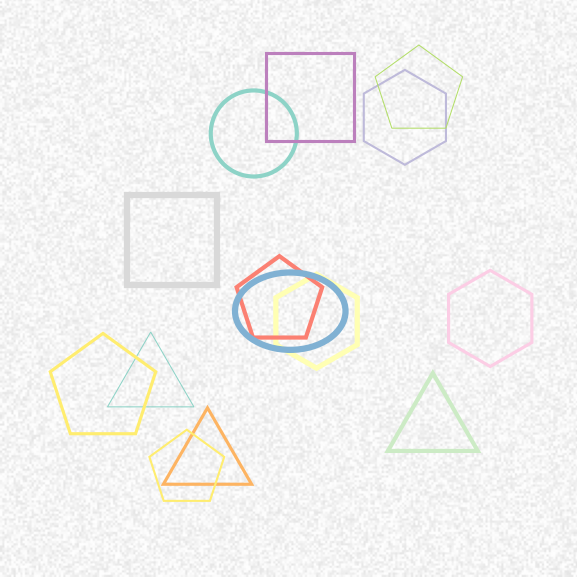[{"shape": "circle", "thickness": 2, "radius": 0.37, "center": [0.439, 0.768]}, {"shape": "triangle", "thickness": 0.5, "radius": 0.43, "center": [0.261, 0.338]}, {"shape": "hexagon", "thickness": 2.5, "radius": 0.41, "center": [0.548, 0.443]}, {"shape": "hexagon", "thickness": 1, "radius": 0.41, "center": [0.701, 0.796]}, {"shape": "pentagon", "thickness": 2, "radius": 0.39, "center": [0.484, 0.478]}, {"shape": "oval", "thickness": 3, "radius": 0.48, "center": [0.503, 0.46]}, {"shape": "triangle", "thickness": 1.5, "radius": 0.44, "center": [0.359, 0.205]}, {"shape": "pentagon", "thickness": 0.5, "radius": 0.4, "center": [0.725, 0.842]}, {"shape": "hexagon", "thickness": 1.5, "radius": 0.42, "center": [0.849, 0.448]}, {"shape": "square", "thickness": 3, "radius": 0.39, "center": [0.297, 0.584]}, {"shape": "square", "thickness": 1.5, "radius": 0.38, "center": [0.538, 0.83]}, {"shape": "triangle", "thickness": 2, "radius": 0.45, "center": [0.75, 0.263]}, {"shape": "pentagon", "thickness": 1, "radius": 0.34, "center": [0.323, 0.187]}, {"shape": "pentagon", "thickness": 1.5, "radius": 0.48, "center": [0.178, 0.326]}]